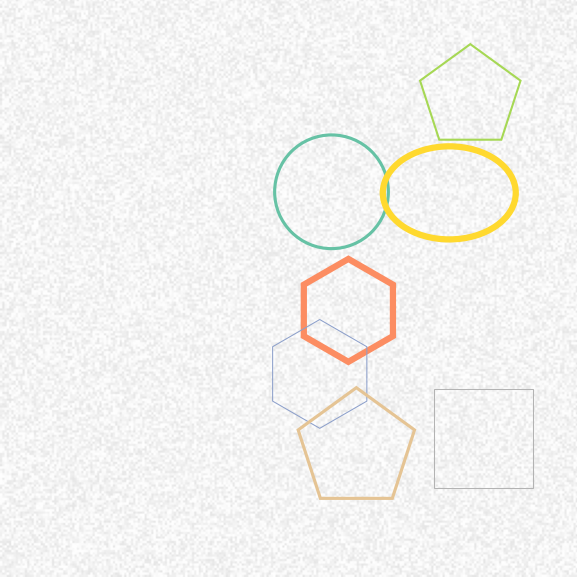[{"shape": "circle", "thickness": 1.5, "radius": 0.49, "center": [0.574, 0.667]}, {"shape": "hexagon", "thickness": 3, "radius": 0.45, "center": [0.603, 0.462]}, {"shape": "hexagon", "thickness": 0.5, "radius": 0.47, "center": [0.554, 0.352]}, {"shape": "pentagon", "thickness": 1, "radius": 0.46, "center": [0.814, 0.831]}, {"shape": "oval", "thickness": 3, "radius": 0.58, "center": [0.778, 0.665]}, {"shape": "pentagon", "thickness": 1.5, "radius": 0.53, "center": [0.617, 0.222]}, {"shape": "square", "thickness": 0.5, "radius": 0.43, "center": [0.837, 0.24]}]